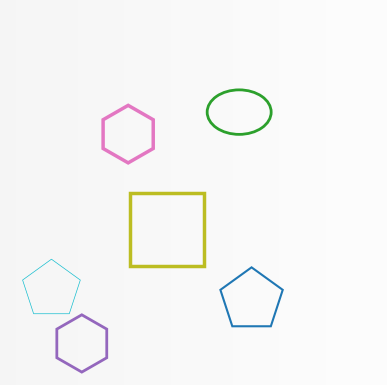[{"shape": "pentagon", "thickness": 1.5, "radius": 0.42, "center": [0.649, 0.221]}, {"shape": "oval", "thickness": 2, "radius": 0.41, "center": [0.617, 0.709]}, {"shape": "hexagon", "thickness": 2, "radius": 0.37, "center": [0.211, 0.108]}, {"shape": "hexagon", "thickness": 2.5, "radius": 0.37, "center": [0.331, 0.652]}, {"shape": "square", "thickness": 2.5, "radius": 0.48, "center": [0.432, 0.403]}, {"shape": "pentagon", "thickness": 0.5, "radius": 0.39, "center": [0.133, 0.248]}]